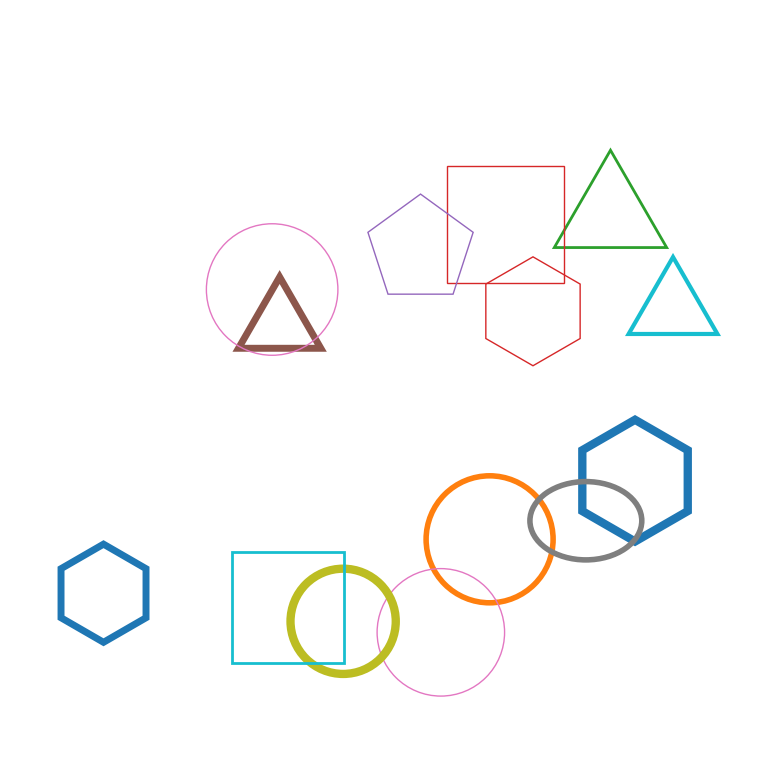[{"shape": "hexagon", "thickness": 3, "radius": 0.4, "center": [0.825, 0.376]}, {"shape": "hexagon", "thickness": 2.5, "radius": 0.32, "center": [0.134, 0.23]}, {"shape": "circle", "thickness": 2, "radius": 0.41, "center": [0.636, 0.3]}, {"shape": "triangle", "thickness": 1, "radius": 0.42, "center": [0.793, 0.721]}, {"shape": "hexagon", "thickness": 0.5, "radius": 0.35, "center": [0.692, 0.596]}, {"shape": "square", "thickness": 0.5, "radius": 0.38, "center": [0.657, 0.708]}, {"shape": "pentagon", "thickness": 0.5, "radius": 0.36, "center": [0.546, 0.676]}, {"shape": "triangle", "thickness": 2.5, "radius": 0.31, "center": [0.363, 0.579]}, {"shape": "circle", "thickness": 0.5, "radius": 0.41, "center": [0.573, 0.179]}, {"shape": "circle", "thickness": 0.5, "radius": 0.43, "center": [0.353, 0.624]}, {"shape": "oval", "thickness": 2, "radius": 0.36, "center": [0.761, 0.324]}, {"shape": "circle", "thickness": 3, "radius": 0.34, "center": [0.446, 0.193]}, {"shape": "square", "thickness": 1, "radius": 0.36, "center": [0.374, 0.211]}, {"shape": "triangle", "thickness": 1.5, "radius": 0.33, "center": [0.874, 0.6]}]